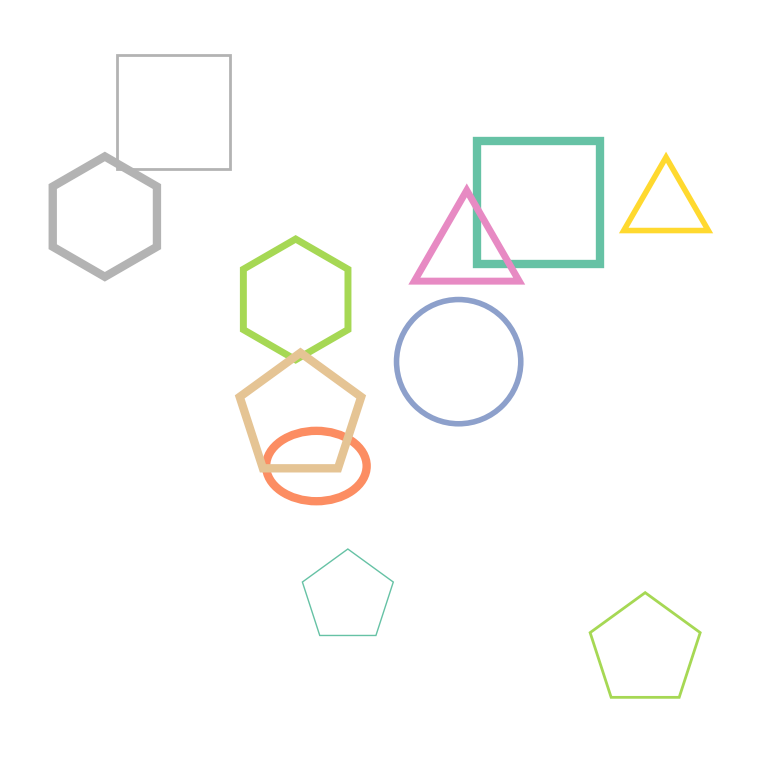[{"shape": "pentagon", "thickness": 0.5, "radius": 0.31, "center": [0.452, 0.225]}, {"shape": "square", "thickness": 3, "radius": 0.4, "center": [0.7, 0.737]}, {"shape": "oval", "thickness": 3, "radius": 0.33, "center": [0.411, 0.395]}, {"shape": "circle", "thickness": 2, "radius": 0.4, "center": [0.596, 0.53]}, {"shape": "triangle", "thickness": 2.5, "radius": 0.39, "center": [0.606, 0.674]}, {"shape": "hexagon", "thickness": 2.5, "radius": 0.39, "center": [0.384, 0.611]}, {"shape": "pentagon", "thickness": 1, "radius": 0.38, "center": [0.838, 0.155]}, {"shape": "triangle", "thickness": 2, "radius": 0.32, "center": [0.865, 0.732]}, {"shape": "pentagon", "thickness": 3, "radius": 0.41, "center": [0.39, 0.459]}, {"shape": "hexagon", "thickness": 3, "radius": 0.39, "center": [0.136, 0.719]}, {"shape": "square", "thickness": 1, "radius": 0.37, "center": [0.225, 0.855]}]